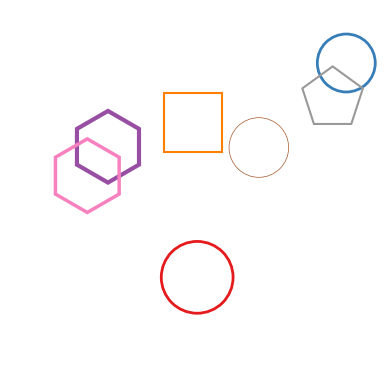[{"shape": "circle", "thickness": 2, "radius": 0.47, "center": [0.512, 0.28]}, {"shape": "circle", "thickness": 2, "radius": 0.38, "center": [0.899, 0.836]}, {"shape": "hexagon", "thickness": 3, "radius": 0.47, "center": [0.28, 0.619]}, {"shape": "square", "thickness": 1.5, "radius": 0.38, "center": [0.501, 0.681]}, {"shape": "circle", "thickness": 0.5, "radius": 0.39, "center": [0.672, 0.617]}, {"shape": "hexagon", "thickness": 2.5, "radius": 0.48, "center": [0.227, 0.544]}, {"shape": "pentagon", "thickness": 1.5, "radius": 0.41, "center": [0.864, 0.745]}]